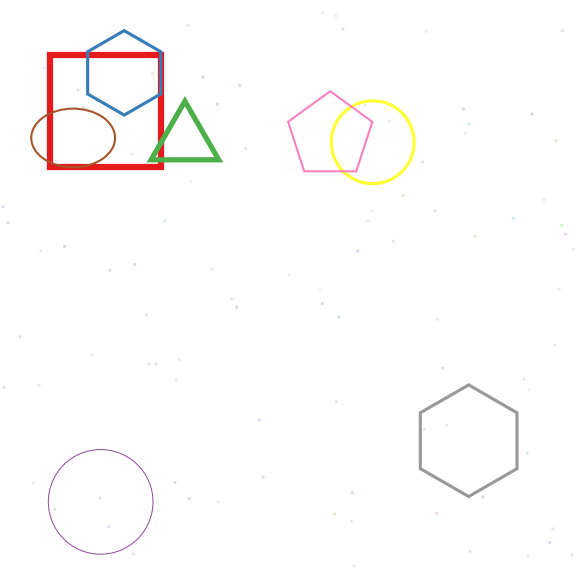[{"shape": "square", "thickness": 3, "radius": 0.48, "center": [0.183, 0.807]}, {"shape": "hexagon", "thickness": 1.5, "radius": 0.37, "center": [0.215, 0.873]}, {"shape": "triangle", "thickness": 2.5, "radius": 0.34, "center": [0.32, 0.756]}, {"shape": "circle", "thickness": 0.5, "radius": 0.45, "center": [0.174, 0.13]}, {"shape": "circle", "thickness": 1.5, "radius": 0.36, "center": [0.645, 0.753]}, {"shape": "oval", "thickness": 1, "radius": 0.36, "center": [0.127, 0.76]}, {"shape": "pentagon", "thickness": 1, "radius": 0.38, "center": [0.572, 0.765]}, {"shape": "hexagon", "thickness": 1.5, "radius": 0.48, "center": [0.812, 0.236]}]